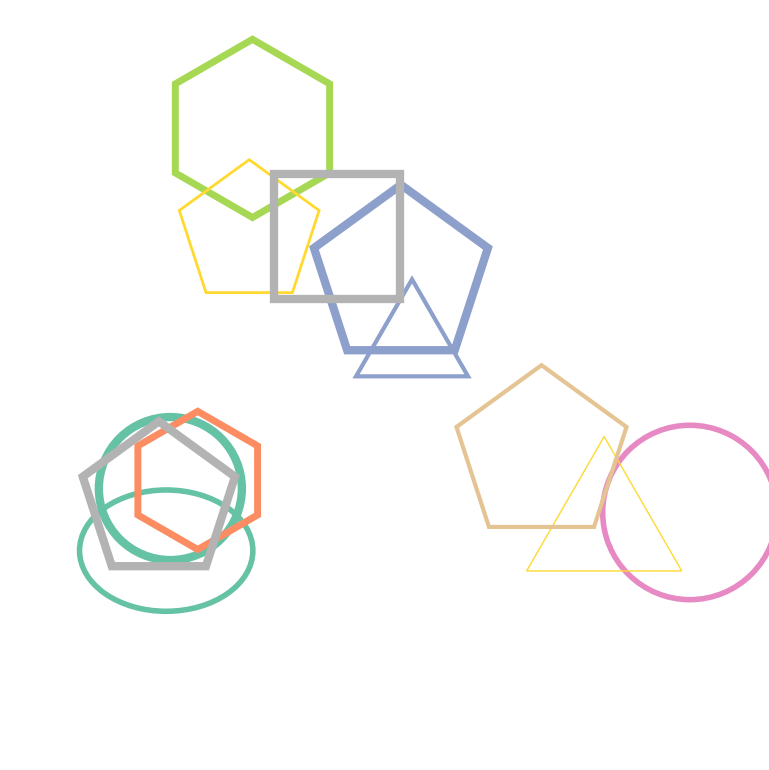[{"shape": "oval", "thickness": 2, "radius": 0.56, "center": [0.216, 0.285]}, {"shape": "circle", "thickness": 3, "radius": 0.46, "center": [0.221, 0.366]}, {"shape": "hexagon", "thickness": 2.5, "radius": 0.45, "center": [0.257, 0.376]}, {"shape": "triangle", "thickness": 1.5, "radius": 0.42, "center": [0.535, 0.553]}, {"shape": "pentagon", "thickness": 3, "radius": 0.59, "center": [0.521, 0.641]}, {"shape": "circle", "thickness": 2, "radius": 0.57, "center": [0.896, 0.334]}, {"shape": "hexagon", "thickness": 2.5, "radius": 0.58, "center": [0.328, 0.833]}, {"shape": "pentagon", "thickness": 1, "radius": 0.48, "center": [0.324, 0.697]}, {"shape": "triangle", "thickness": 0.5, "radius": 0.58, "center": [0.785, 0.317]}, {"shape": "pentagon", "thickness": 1.5, "radius": 0.58, "center": [0.703, 0.41]}, {"shape": "pentagon", "thickness": 3, "radius": 0.52, "center": [0.206, 0.349]}, {"shape": "square", "thickness": 3, "radius": 0.41, "center": [0.438, 0.693]}]